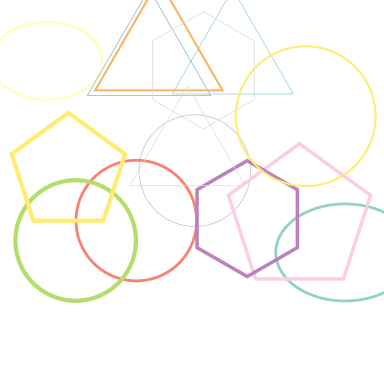[{"shape": "triangle", "thickness": 0.5, "radius": 0.91, "center": [0.605, 0.847]}, {"shape": "oval", "thickness": 2, "radius": 0.9, "center": [0.896, 0.344]}, {"shape": "oval", "thickness": 1.5, "radius": 0.72, "center": [0.121, 0.842]}, {"shape": "circle", "thickness": 0.5, "radius": 0.73, "center": [0.506, 0.557]}, {"shape": "circle", "thickness": 2, "radius": 0.78, "center": [0.354, 0.427]}, {"shape": "triangle", "thickness": 0.5, "radius": 0.93, "center": [0.387, 0.844]}, {"shape": "triangle", "thickness": 1.5, "radius": 0.95, "center": [0.413, 0.861]}, {"shape": "circle", "thickness": 3, "radius": 0.78, "center": [0.197, 0.375]}, {"shape": "pentagon", "thickness": 2.5, "radius": 0.97, "center": [0.778, 0.433]}, {"shape": "hexagon", "thickness": 0.5, "radius": 0.76, "center": [0.529, 0.818]}, {"shape": "hexagon", "thickness": 2.5, "radius": 0.75, "center": [0.642, 0.432]}, {"shape": "triangle", "thickness": 0.5, "radius": 0.86, "center": [0.487, 0.605]}, {"shape": "circle", "thickness": 1.5, "radius": 0.91, "center": [0.794, 0.698]}, {"shape": "pentagon", "thickness": 3, "radius": 0.77, "center": [0.178, 0.552]}]